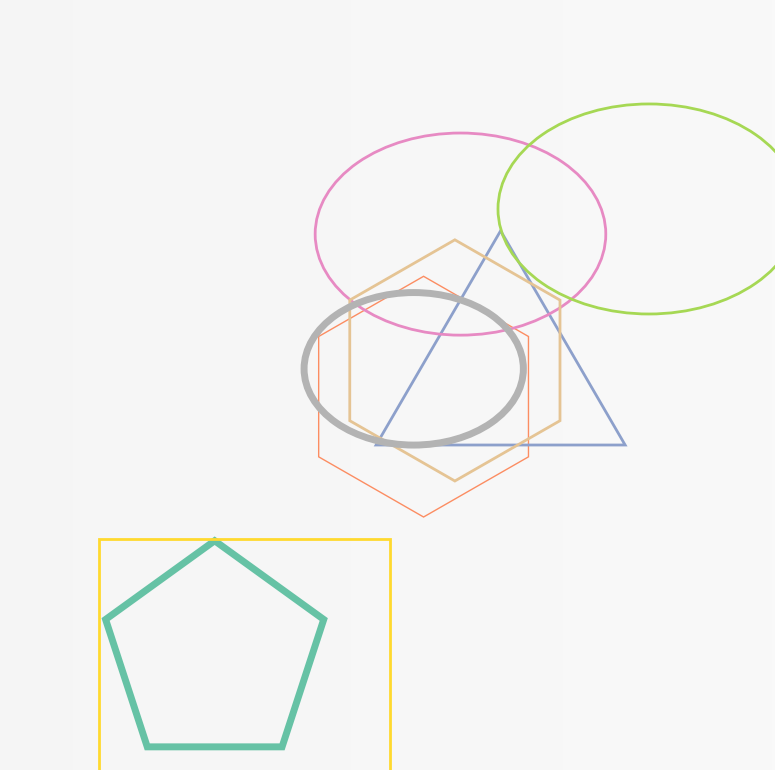[{"shape": "pentagon", "thickness": 2.5, "radius": 0.74, "center": [0.277, 0.15]}, {"shape": "hexagon", "thickness": 0.5, "radius": 0.78, "center": [0.547, 0.485]}, {"shape": "triangle", "thickness": 1, "radius": 0.93, "center": [0.646, 0.515]}, {"shape": "oval", "thickness": 1, "radius": 0.94, "center": [0.594, 0.696]}, {"shape": "oval", "thickness": 1, "radius": 0.97, "center": [0.837, 0.729]}, {"shape": "square", "thickness": 1, "radius": 0.94, "center": [0.316, 0.111]}, {"shape": "hexagon", "thickness": 1, "radius": 0.78, "center": [0.587, 0.532]}, {"shape": "oval", "thickness": 2.5, "radius": 0.71, "center": [0.534, 0.521]}]